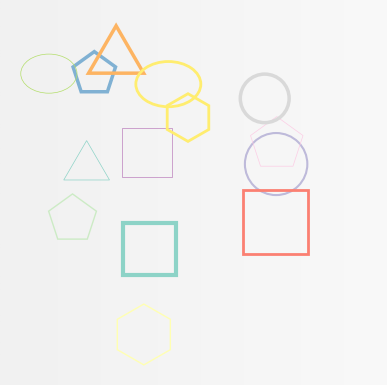[{"shape": "triangle", "thickness": 0.5, "radius": 0.34, "center": [0.224, 0.567]}, {"shape": "square", "thickness": 3, "radius": 0.34, "center": [0.385, 0.354]}, {"shape": "hexagon", "thickness": 1, "radius": 0.39, "center": [0.371, 0.131]}, {"shape": "circle", "thickness": 1.5, "radius": 0.4, "center": [0.713, 0.574]}, {"shape": "square", "thickness": 2, "radius": 0.42, "center": [0.712, 0.423]}, {"shape": "pentagon", "thickness": 2.5, "radius": 0.29, "center": [0.243, 0.808]}, {"shape": "triangle", "thickness": 2.5, "radius": 0.41, "center": [0.3, 0.851]}, {"shape": "oval", "thickness": 0.5, "radius": 0.36, "center": [0.126, 0.809]}, {"shape": "pentagon", "thickness": 0.5, "radius": 0.36, "center": [0.714, 0.626]}, {"shape": "circle", "thickness": 2.5, "radius": 0.32, "center": [0.683, 0.744]}, {"shape": "square", "thickness": 0.5, "radius": 0.32, "center": [0.379, 0.604]}, {"shape": "pentagon", "thickness": 1, "radius": 0.32, "center": [0.187, 0.431]}, {"shape": "hexagon", "thickness": 2, "radius": 0.31, "center": [0.485, 0.695]}, {"shape": "oval", "thickness": 2, "radius": 0.42, "center": [0.434, 0.781]}]